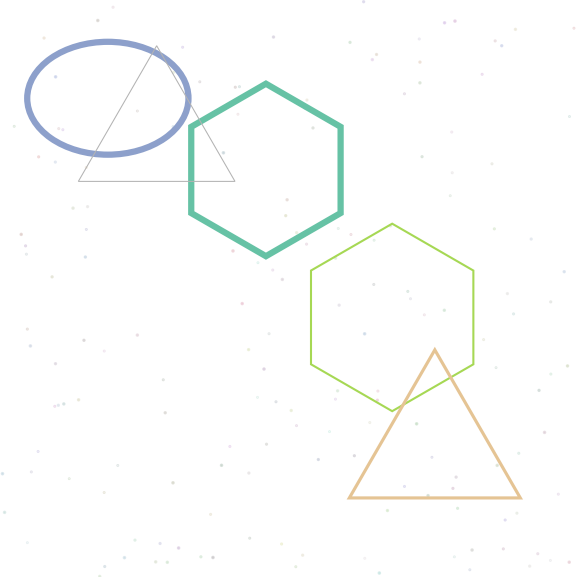[{"shape": "hexagon", "thickness": 3, "radius": 0.75, "center": [0.46, 0.705]}, {"shape": "oval", "thickness": 3, "radius": 0.7, "center": [0.187, 0.829]}, {"shape": "hexagon", "thickness": 1, "radius": 0.81, "center": [0.679, 0.449]}, {"shape": "triangle", "thickness": 1.5, "radius": 0.85, "center": [0.753, 0.222]}, {"shape": "triangle", "thickness": 0.5, "radius": 0.78, "center": [0.271, 0.763]}]